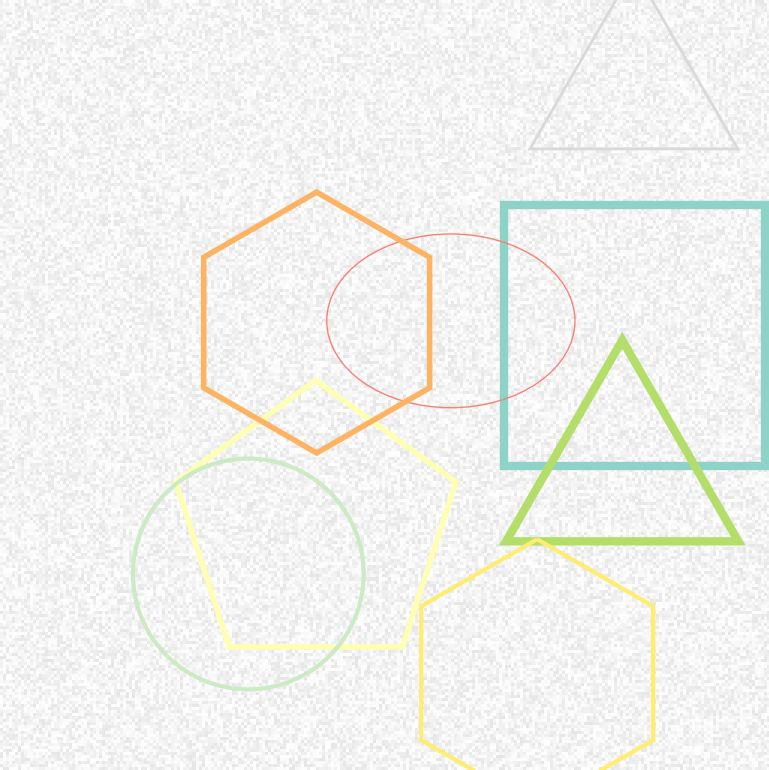[{"shape": "square", "thickness": 3, "radius": 0.85, "center": [0.824, 0.565]}, {"shape": "pentagon", "thickness": 2, "radius": 0.96, "center": [0.41, 0.315]}, {"shape": "oval", "thickness": 0.5, "radius": 0.81, "center": [0.586, 0.583]}, {"shape": "hexagon", "thickness": 2, "radius": 0.85, "center": [0.411, 0.581]}, {"shape": "triangle", "thickness": 3, "radius": 0.87, "center": [0.808, 0.384]}, {"shape": "triangle", "thickness": 1, "radius": 0.78, "center": [0.823, 0.885]}, {"shape": "circle", "thickness": 1.5, "radius": 0.75, "center": [0.322, 0.255]}, {"shape": "hexagon", "thickness": 1.5, "radius": 0.87, "center": [0.698, 0.126]}]